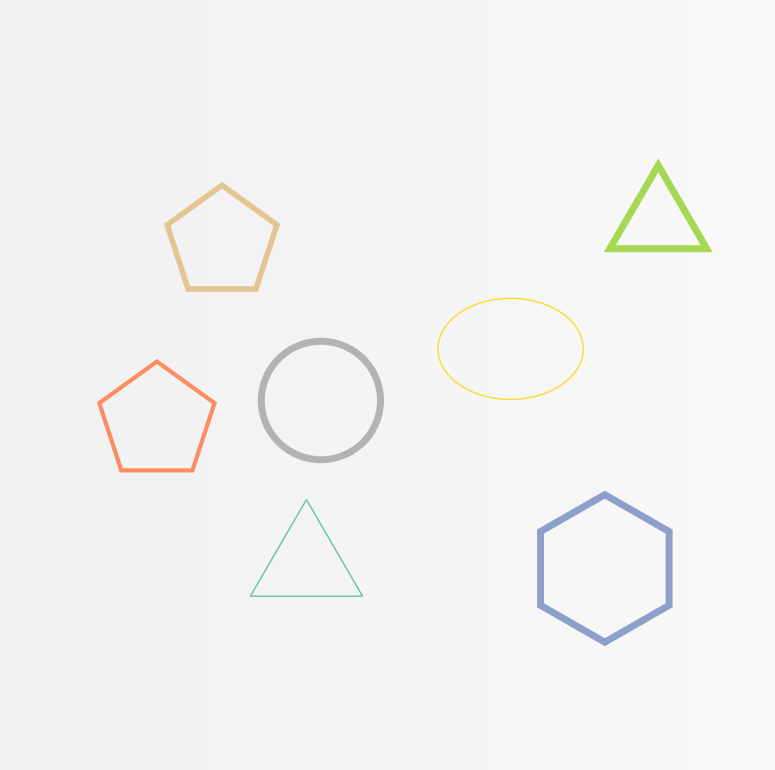[{"shape": "triangle", "thickness": 0.5, "radius": 0.42, "center": [0.395, 0.268]}, {"shape": "pentagon", "thickness": 1.5, "radius": 0.39, "center": [0.202, 0.452]}, {"shape": "hexagon", "thickness": 2.5, "radius": 0.48, "center": [0.78, 0.262]}, {"shape": "triangle", "thickness": 2.5, "radius": 0.36, "center": [0.849, 0.713]}, {"shape": "oval", "thickness": 0.5, "radius": 0.47, "center": [0.659, 0.547]}, {"shape": "pentagon", "thickness": 2, "radius": 0.37, "center": [0.286, 0.685]}, {"shape": "circle", "thickness": 2.5, "radius": 0.38, "center": [0.414, 0.48]}]